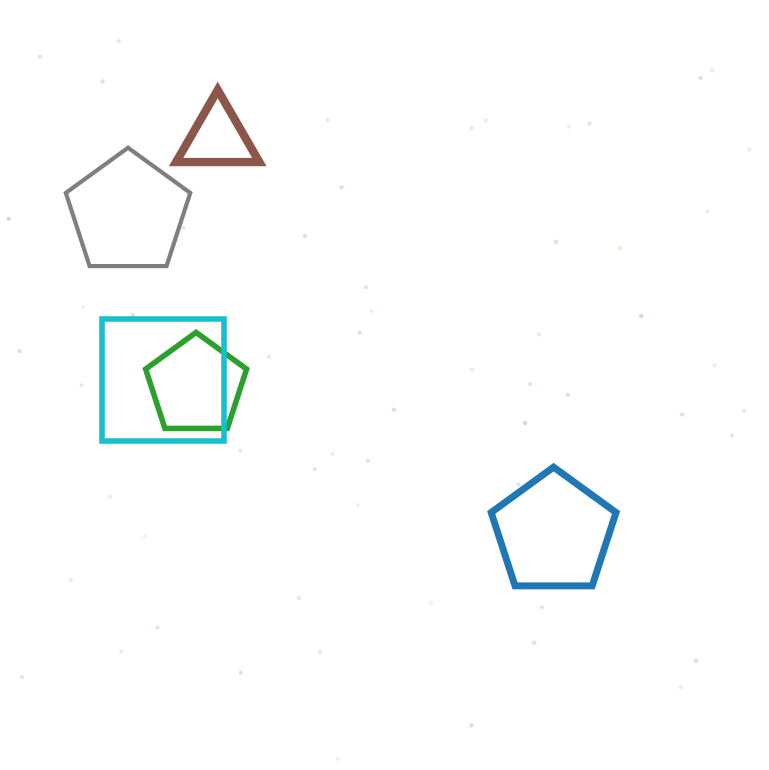[{"shape": "pentagon", "thickness": 2.5, "radius": 0.43, "center": [0.719, 0.308]}, {"shape": "pentagon", "thickness": 2, "radius": 0.34, "center": [0.255, 0.499]}, {"shape": "triangle", "thickness": 3, "radius": 0.31, "center": [0.283, 0.821]}, {"shape": "pentagon", "thickness": 1.5, "radius": 0.42, "center": [0.166, 0.723]}, {"shape": "square", "thickness": 2, "radius": 0.4, "center": [0.212, 0.507]}]